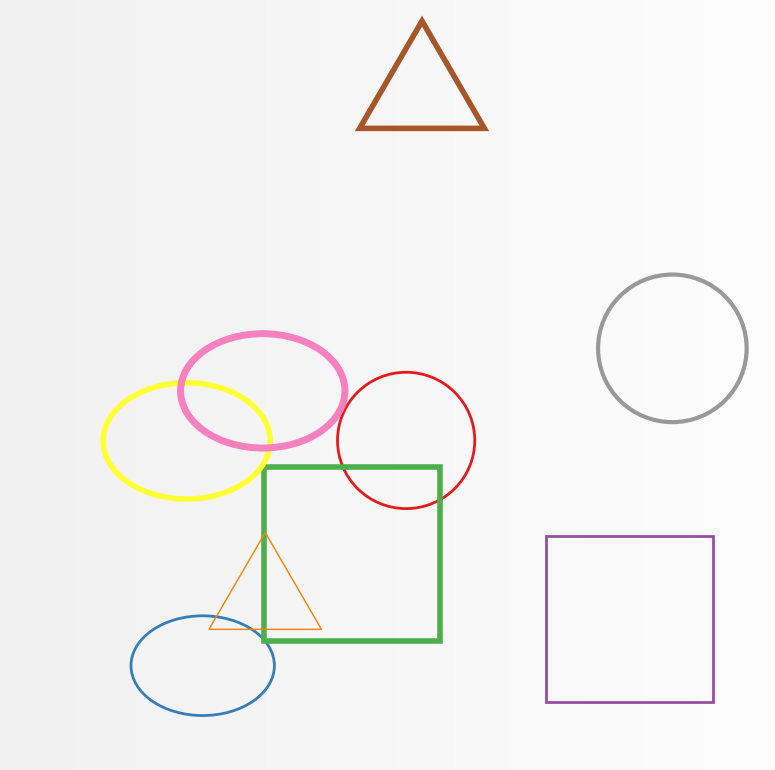[{"shape": "circle", "thickness": 1, "radius": 0.44, "center": [0.524, 0.428]}, {"shape": "oval", "thickness": 1, "radius": 0.46, "center": [0.262, 0.135]}, {"shape": "square", "thickness": 2, "radius": 0.57, "center": [0.455, 0.281]}, {"shape": "square", "thickness": 1, "radius": 0.54, "center": [0.813, 0.196]}, {"shape": "triangle", "thickness": 0.5, "radius": 0.42, "center": [0.342, 0.225]}, {"shape": "oval", "thickness": 2, "radius": 0.54, "center": [0.241, 0.427]}, {"shape": "triangle", "thickness": 2, "radius": 0.46, "center": [0.545, 0.88]}, {"shape": "oval", "thickness": 2.5, "radius": 0.53, "center": [0.339, 0.492]}, {"shape": "circle", "thickness": 1.5, "radius": 0.48, "center": [0.868, 0.548]}]